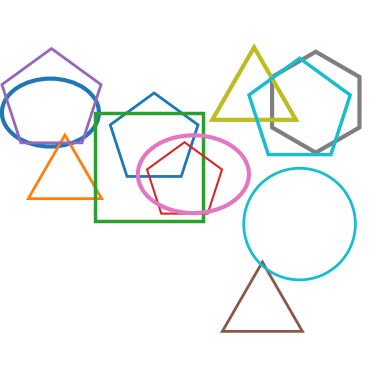[{"shape": "pentagon", "thickness": 2, "radius": 0.6, "center": [0.4, 0.639]}, {"shape": "oval", "thickness": 3, "radius": 0.63, "center": [0.131, 0.708]}, {"shape": "triangle", "thickness": 2, "radius": 0.55, "center": [0.169, 0.539]}, {"shape": "square", "thickness": 2.5, "radius": 0.7, "center": [0.387, 0.565]}, {"shape": "pentagon", "thickness": 1.5, "radius": 0.51, "center": [0.479, 0.528]}, {"shape": "pentagon", "thickness": 2, "radius": 0.68, "center": [0.134, 0.738]}, {"shape": "triangle", "thickness": 2, "radius": 0.6, "center": [0.682, 0.199]}, {"shape": "oval", "thickness": 3, "radius": 0.72, "center": [0.502, 0.548]}, {"shape": "hexagon", "thickness": 3, "radius": 0.66, "center": [0.82, 0.735]}, {"shape": "triangle", "thickness": 3, "radius": 0.63, "center": [0.66, 0.752]}, {"shape": "circle", "thickness": 2, "radius": 0.72, "center": [0.778, 0.418]}, {"shape": "pentagon", "thickness": 2.5, "radius": 0.69, "center": [0.778, 0.71]}]